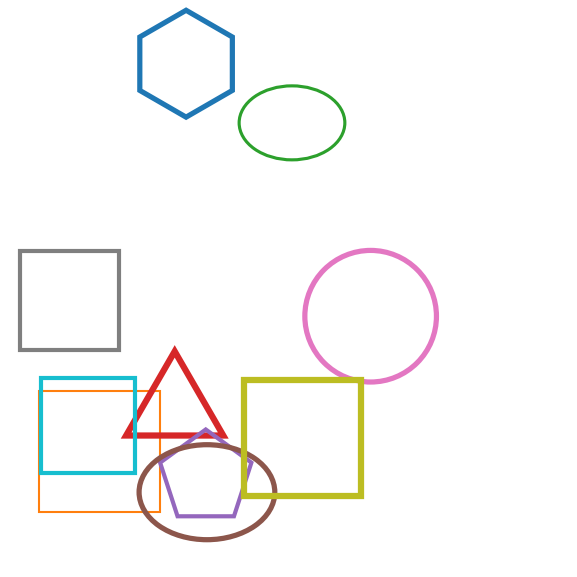[{"shape": "hexagon", "thickness": 2.5, "radius": 0.46, "center": [0.322, 0.889]}, {"shape": "square", "thickness": 1, "radius": 0.52, "center": [0.172, 0.218]}, {"shape": "oval", "thickness": 1.5, "radius": 0.46, "center": [0.506, 0.786]}, {"shape": "triangle", "thickness": 3, "radius": 0.49, "center": [0.303, 0.294]}, {"shape": "pentagon", "thickness": 2, "radius": 0.42, "center": [0.356, 0.172]}, {"shape": "oval", "thickness": 2.5, "radius": 0.59, "center": [0.358, 0.147]}, {"shape": "circle", "thickness": 2.5, "radius": 0.57, "center": [0.642, 0.452]}, {"shape": "square", "thickness": 2, "radius": 0.43, "center": [0.12, 0.479]}, {"shape": "square", "thickness": 3, "radius": 0.5, "center": [0.524, 0.24]}, {"shape": "square", "thickness": 2, "radius": 0.41, "center": [0.152, 0.262]}]